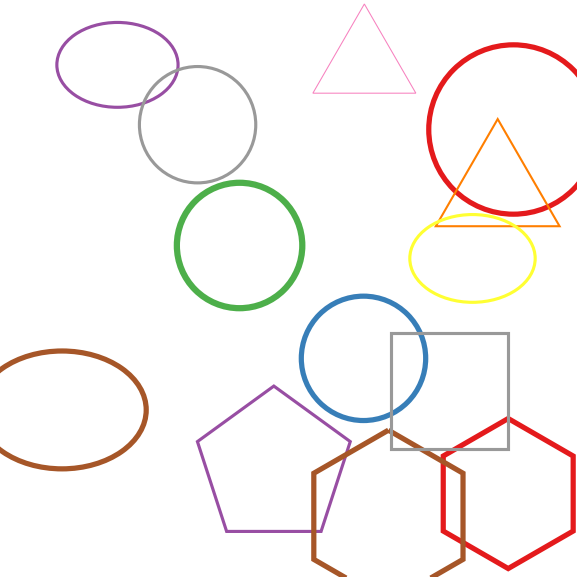[{"shape": "hexagon", "thickness": 2.5, "radius": 0.65, "center": [0.88, 0.145]}, {"shape": "circle", "thickness": 2.5, "radius": 0.73, "center": [0.889, 0.775]}, {"shape": "circle", "thickness": 2.5, "radius": 0.54, "center": [0.629, 0.379]}, {"shape": "circle", "thickness": 3, "radius": 0.54, "center": [0.415, 0.574]}, {"shape": "pentagon", "thickness": 1.5, "radius": 0.7, "center": [0.474, 0.191]}, {"shape": "oval", "thickness": 1.5, "radius": 0.52, "center": [0.203, 0.887]}, {"shape": "triangle", "thickness": 1, "radius": 0.62, "center": [0.862, 0.669]}, {"shape": "oval", "thickness": 1.5, "radius": 0.54, "center": [0.818, 0.552]}, {"shape": "hexagon", "thickness": 2.5, "radius": 0.75, "center": [0.673, 0.105]}, {"shape": "oval", "thickness": 2.5, "radius": 0.73, "center": [0.107, 0.289]}, {"shape": "triangle", "thickness": 0.5, "radius": 0.51, "center": [0.631, 0.889]}, {"shape": "square", "thickness": 1.5, "radius": 0.51, "center": [0.778, 0.322]}, {"shape": "circle", "thickness": 1.5, "radius": 0.5, "center": [0.342, 0.783]}]